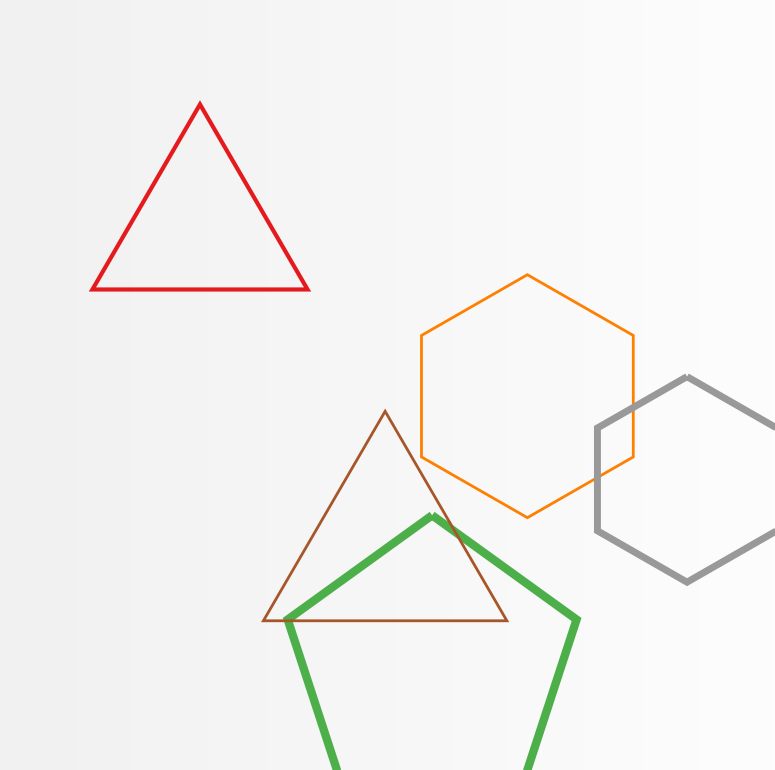[{"shape": "triangle", "thickness": 1.5, "radius": 0.8, "center": [0.258, 0.704]}, {"shape": "pentagon", "thickness": 3, "radius": 0.98, "center": [0.558, 0.135]}, {"shape": "hexagon", "thickness": 1, "radius": 0.79, "center": [0.68, 0.485]}, {"shape": "triangle", "thickness": 1, "radius": 0.91, "center": [0.497, 0.284]}, {"shape": "hexagon", "thickness": 2.5, "radius": 0.67, "center": [0.886, 0.377]}]